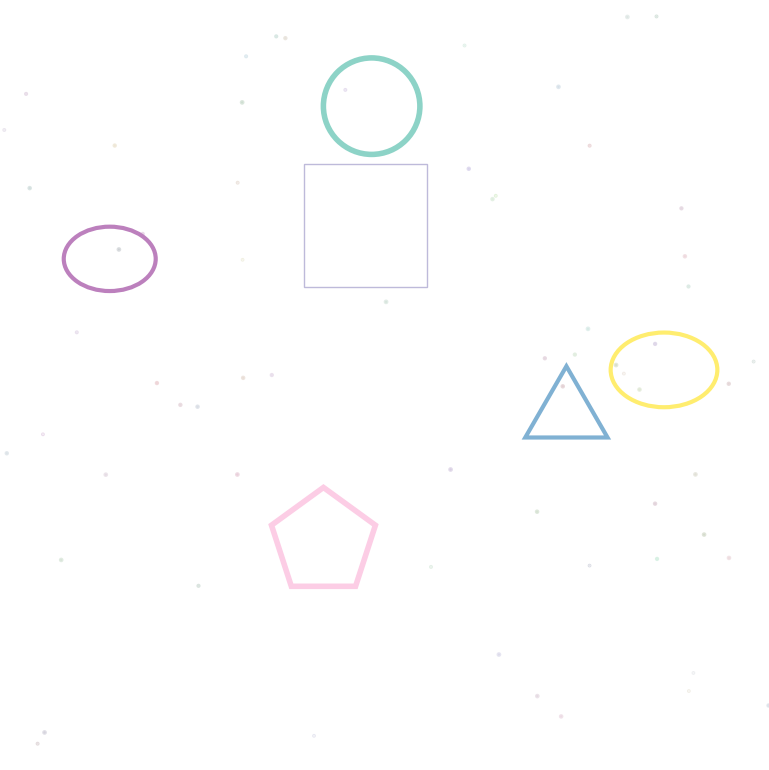[{"shape": "circle", "thickness": 2, "radius": 0.31, "center": [0.483, 0.862]}, {"shape": "square", "thickness": 0.5, "radius": 0.4, "center": [0.474, 0.707]}, {"shape": "triangle", "thickness": 1.5, "radius": 0.31, "center": [0.736, 0.463]}, {"shape": "pentagon", "thickness": 2, "radius": 0.35, "center": [0.42, 0.296]}, {"shape": "oval", "thickness": 1.5, "radius": 0.3, "center": [0.143, 0.664]}, {"shape": "oval", "thickness": 1.5, "radius": 0.35, "center": [0.862, 0.52]}]